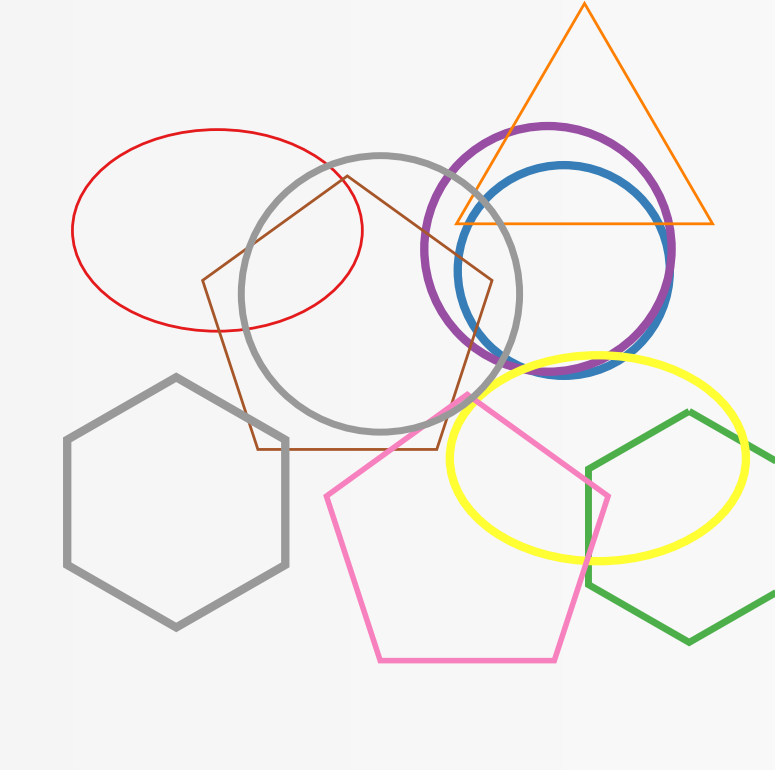[{"shape": "oval", "thickness": 1, "radius": 0.94, "center": [0.281, 0.701]}, {"shape": "circle", "thickness": 3, "radius": 0.68, "center": [0.727, 0.649]}, {"shape": "hexagon", "thickness": 2.5, "radius": 0.75, "center": [0.889, 0.316]}, {"shape": "circle", "thickness": 3, "radius": 0.8, "center": [0.707, 0.677]}, {"shape": "triangle", "thickness": 1, "radius": 0.95, "center": [0.754, 0.805]}, {"shape": "oval", "thickness": 3, "radius": 0.96, "center": [0.771, 0.405]}, {"shape": "pentagon", "thickness": 1, "radius": 0.98, "center": [0.448, 0.575]}, {"shape": "pentagon", "thickness": 2, "radius": 0.96, "center": [0.603, 0.297]}, {"shape": "circle", "thickness": 2.5, "radius": 0.9, "center": [0.491, 0.618]}, {"shape": "hexagon", "thickness": 3, "radius": 0.81, "center": [0.227, 0.348]}]